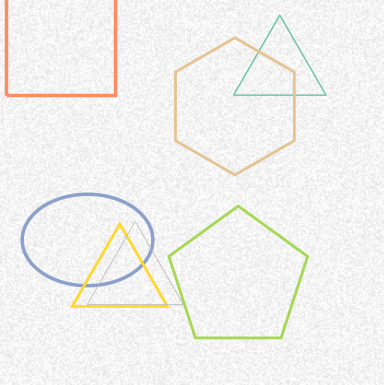[{"shape": "triangle", "thickness": 1, "radius": 0.69, "center": [0.727, 0.822]}, {"shape": "square", "thickness": 2.5, "radius": 0.71, "center": [0.157, 0.895]}, {"shape": "oval", "thickness": 2.5, "radius": 0.85, "center": [0.227, 0.377]}, {"shape": "pentagon", "thickness": 2, "radius": 0.95, "center": [0.619, 0.275]}, {"shape": "triangle", "thickness": 2, "radius": 0.71, "center": [0.311, 0.276]}, {"shape": "hexagon", "thickness": 2, "radius": 0.89, "center": [0.61, 0.724]}, {"shape": "triangle", "thickness": 0.5, "radius": 0.72, "center": [0.351, 0.281]}]